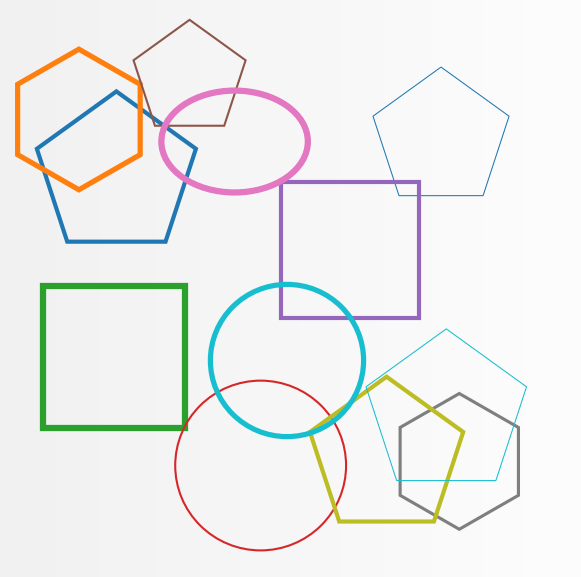[{"shape": "pentagon", "thickness": 2, "radius": 0.72, "center": [0.2, 0.697]}, {"shape": "pentagon", "thickness": 0.5, "radius": 0.62, "center": [0.759, 0.76]}, {"shape": "hexagon", "thickness": 2.5, "radius": 0.61, "center": [0.136, 0.792]}, {"shape": "square", "thickness": 3, "radius": 0.61, "center": [0.196, 0.381]}, {"shape": "circle", "thickness": 1, "radius": 0.73, "center": [0.448, 0.193]}, {"shape": "square", "thickness": 2, "radius": 0.59, "center": [0.602, 0.567]}, {"shape": "pentagon", "thickness": 1, "radius": 0.51, "center": [0.326, 0.863]}, {"shape": "oval", "thickness": 3, "radius": 0.63, "center": [0.404, 0.754]}, {"shape": "hexagon", "thickness": 1.5, "radius": 0.59, "center": [0.79, 0.2]}, {"shape": "pentagon", "thickness": 2, "radius": 0.69, "center": [0.665, 0.208]}, {"shape": "circle", "thickness": 2.5, "radius": 0.66, "center": [0.494, 0.375]}, {"shape": "pentagon", "thickness": 0.5, "radius": 0.73, "center": [0.768, 0.284]}]